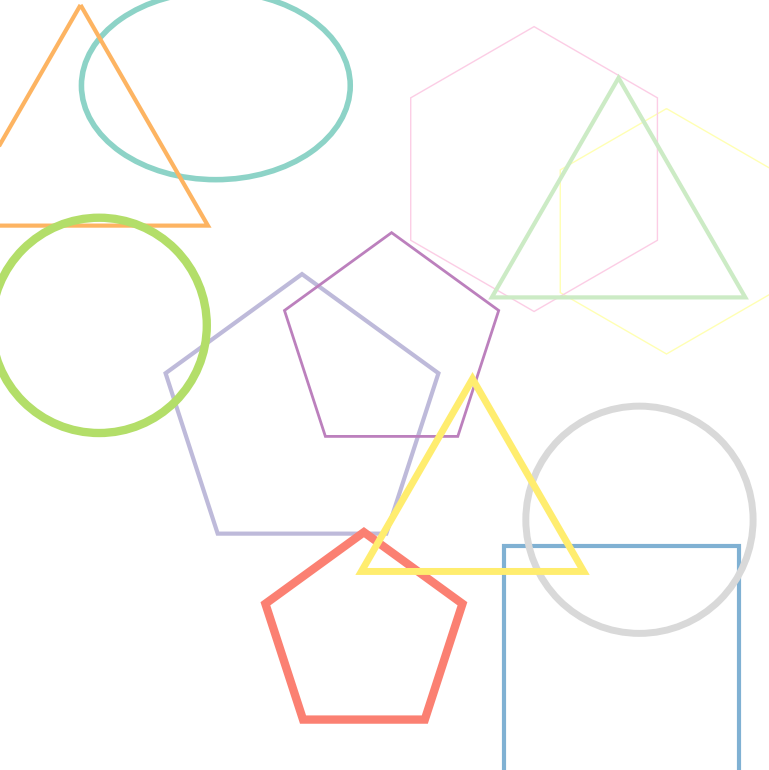[{"shape": "oval", "thickness": 2, "radius": 0.87, "center": [0.28, 0.889]}, {"shape": "hexagon", "thickness": 0.5, "radius": 0.8, "center": [0.866, 0.7]}, {"shape": "pentagon", "thickness": 1.5, "radius": 0.93, "center": [0.392, 0.458]}, {"shape": "pentagon", "thickness": 3, "radius": 0.67, "center": [0.473, 0.174]}, {"shape": "square", "thickness": 1.5, "radius": 0.76, "center": [0.807, 0.139]}, {"shape": "triangle", "thickness": 1.5, "radius": 0.96, "center": [0.105, 0.803]}, {"shape": "circle", "thickness": 3, "radius": 0.7, "center": [0.129, 0.577]}, {"shape": "hexagon", "thickness": 0.5, "radius": 0.92, "center": [0.694, 0.78]}, {"shape": "circle", "thickness": 2.5, "radius": 0.74, "center": [0.83, 0.325]}, {"shape": "pentagon", "thickness": 1, "radius": 0.73, "center": [0.509, 0.552]}, {"shape": "triangle", "thickness": 1.5, "radius": 0.95, "center": [0.803, 0.709]}, {"shape": "triangle", "thickness": 2.5, "radius": 0.83, "center": [0.614, 0.341]}]